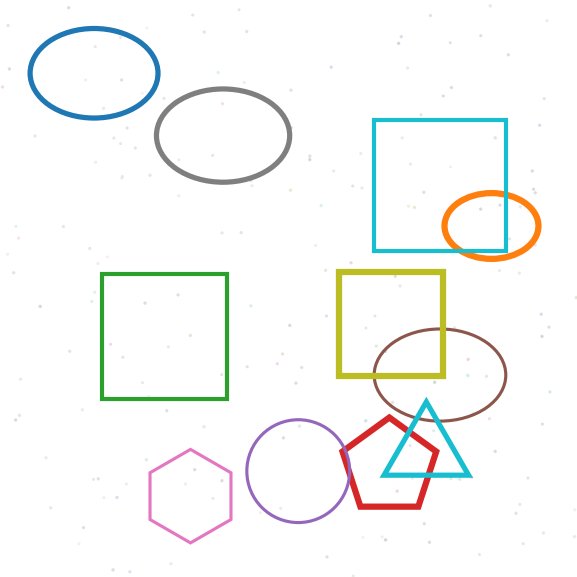[{"shape": "oval", "thickness": 2.5, "radius": 0.55, "center": [0.163, 0.872]}, {"shape": "oval", "thickness": 3, "radius": 0.41, "center": [0.851, 0.608]}, {"shape": "square", "thickness": 2, "radius": 0.54, "center": [0.285, 0.416]}, {"shape": "pentagon", "thickness": 3, "radius": 0.43, "center": [0.674, 0.191]}, {"shape": "circle", "thickness": 1.5, "radius": 0.45, "center": [0.516, 0.183]}, {"shape": "oval", "thickness": 1.5, "radius": 0.57, "center": [0.762, 0.35]}, {"shape": "hexagon", "thickness": 1.5, "radius": 0.4, "center": [0.33, 0.14]}, {"shape": "oval", "thickness": 2.5, "radius": 0.58, "center": [0.386, 0.764]}, {"shape": "square", "thickness": 3, "radius": 0.45, "center": [0.677, 0.438]}, {"shape": "triangle", "thickness": 2.5, "radius": 0.42, "center": [0.738, 0.219]}, {"shape": "square", "thickness": 2, "radius": 0.57, "center": [0.762, 0.678]}]